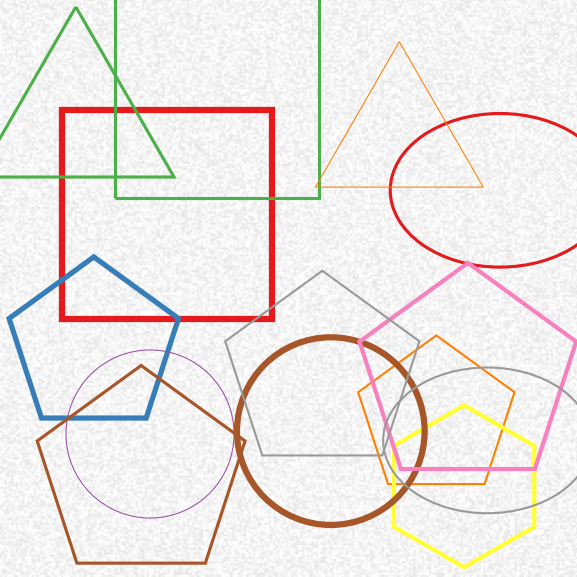[{"shape": "square", "thickness": 3, "radius": 0.91, "center": [0.289, 0.628]}, {"shape": "oval", "thickness": 1.5, "radius": 0.95, "center": [0.866, 0.67]}, {"shape": "pentagon", "thickness": 2.5, "radius": 0.77, "center": [0.162, 0.4]}, {"shape": "square", "thickness": 1.5, "radius": 0.88, "center": [0.376, 0.832]}, {"shape": "triangle", "thickness": 1.5, "radius": 0.98, "center": [0.131, 0.791]}, {"shape": "circle", "thickness": 0.5, "radius": 0.73, "center": [0.26, 0.248]}, {"shape": "triangle", "thickness": 0.5, "radius": 0.84, "center": [0.691, 0.759]}, {"shape": "pentagon", "thickness": 1, "radius": 0.71, "center": [0.756, 0.276]}, {"shape": "hexagon", "thickness": 2, "radius": 0.7, "center": [0.804, 0.157]}, {"shape": "pentagon", "thickness": 1.5, "radius": 0.95, "center": [0.244, 0.177]}, {"shape": "circle", "thickness": 3, "radius": 0.81, "center": [0.573, 0.253]}, {"shape": "pentagon", "thickness": 2, "radius": 0.99, "center": [0.81, 0.347]}, {"shape": "oval", "thickness": 1, "radius": 0.9, "center": [0.844, 0.237]}, {"shape": "pentagon", "thickness": 1, "radius": 0.88, "center": [0.558, 0.354]}]